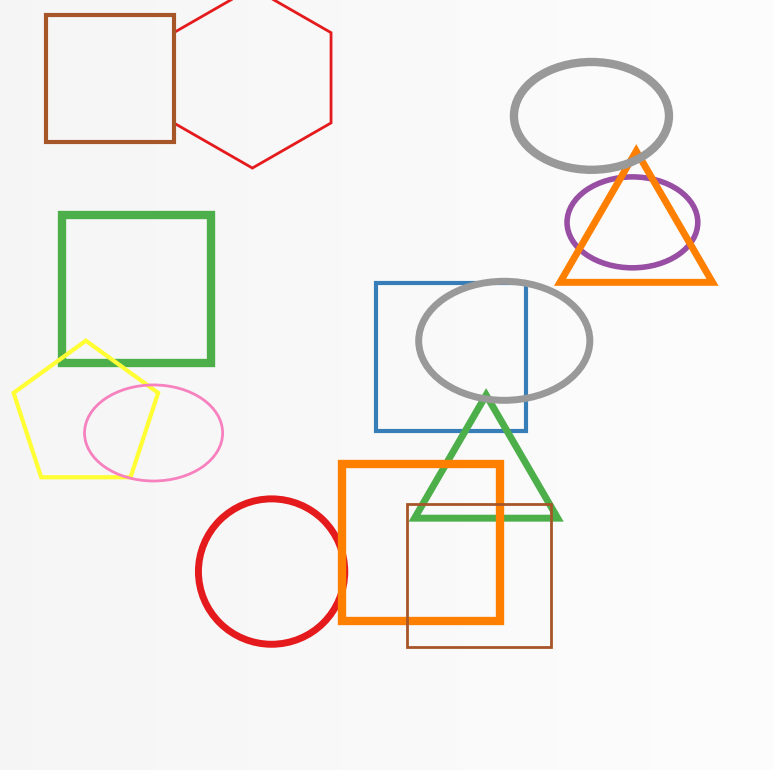[{"shape": "circle", "thickness": 2.5, "radius": 0.47, "center": [0.35, 0.258]}, {"shape": "hexagon", "thickness": 1, "radius": 0.59, "center": [0.326, 0.899]}, {"shape": "square", "thickness": 1.5, "radius": 0.48, "center": [0.582, 0.536]}, {"shape": "triangle", "thickness": 2.5, "radius": 0.53, "center": [0.627, 0.38]}, {"shape": "square", "thickness": 3, "radius": 0.48, "center": [0.177, 0.625]}, {"shape": "oval", "thickness": 2, "radius": 0.42, "center": [0.816, 0.711]}, {"shape": "triangle", "thickness": 2.5, "radius": 0.57, "center": [0.821, 0.69]}, {"shape": "square", "thickness": 3, "radius": 0.51, "center": [0.543, 0.295]}, {"shape": "pentagon", "thickness": 1.5, "radius": 0.49, "center": [0.111, 0.46]}, {"shape": "square", "thickness": 1, "radius": 0.46, "center": [0.618, 0.252]}, {"shape": "square", "thickness": 1.5, "radius": 0.41, "center": [0.141, 0.898]}, {"shape": "oval", "thickness": 1, "radius": 0.45, "center": [0.198, 0.438]}, {"shape": "oval", "thickness": 2.5, "radius": 0.55, "center": [0.651, 0.557]}, {"shape": "oval", "thickness": 3, "radius": 0.5, "center": [0.763, 0.849]}]